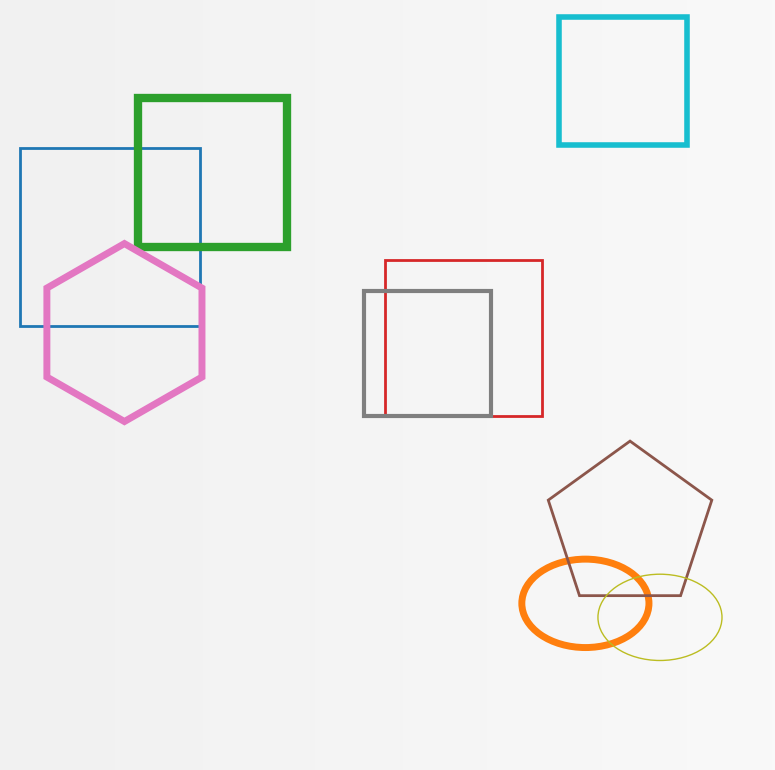[{"shape": "square", "thickness": 1, "radius": 0.58, "center": [0.142, 0.692]}, {"shape": "oval", "thickness": 2.5, "radius": 0.41, "center": [0.755, 0.216]}, {"shape": "square", "thickness": 3, "radius": 0.48, "center": [0.274, 0.776]}, {"shape": "square", "thickness": 1, "radius": 0.51, "center": [0.598, 0.561]}, {"shape": "pentagon", "thickness": 1, "radius": 0.55, "center": [0.813, 0.316]}, {"shape": "hexagon", "thickness": 2.5, "radius": 0.58, "center": [0.161, 0.568]}, {"shape": "square", "thickness": 1.5, "radius": 0.41, "center": [0.552, 0.541]}, {"shape": "oval", "thickness": 0.5, "radius": 0.4, "center": [0.852, 0.198]}, {"shape": "square", "thickness": 2, "radius": 0.41, "center": [0.804, 0.895]}]